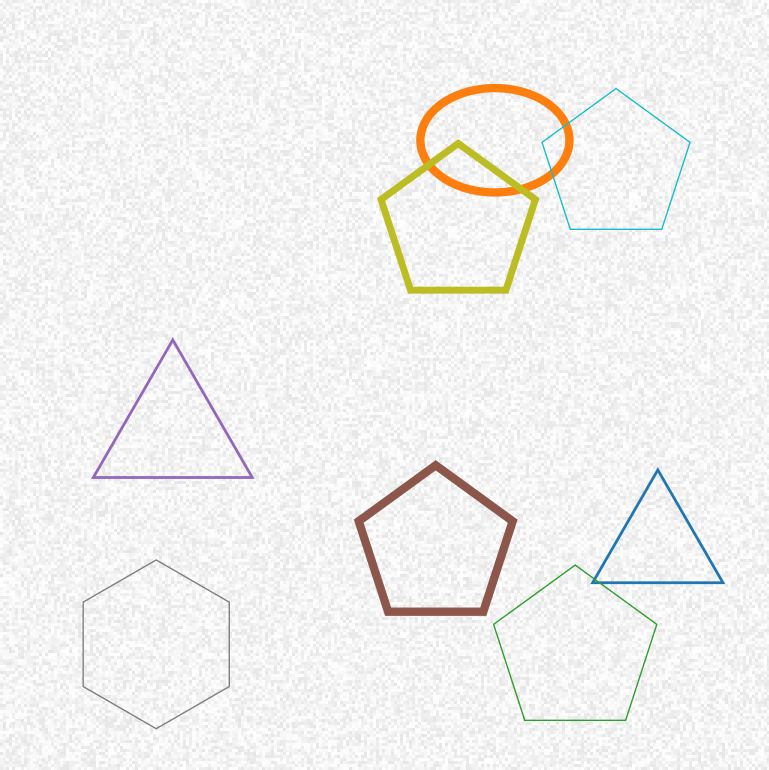[{"shape": "triangle", "thickness": 1, "radius": 0.49, "center": [0.854, 0.292]}, {"shape": "oval", "thickness": 3, "radius": 0.48, "center": [0.643, 0.818]}, {"shape": "pentagon", "thickness": 0.5, "radius": 0.56, "center": [0.747, 0.155]}, {"shape": "triangle", "thickness": 1, "radius": 0.6, "center": [0.224, 0.439]}, {"shape": "pentagon", "thickness": 3, "radius": 0.53, "center": [0.566, 0.291]}, {"shape": "hexagon", "thickness": 0.5, "radius": 0.55, "center": [0.203, 0.163]}, {"shape": "pentagon", "thickness": 2.5, "radius": 0.53, "center": [0.595, 0.708]}, {"shape": "pentagon", "thickness": 0.5, "radius": 0.51, "center": [0.8, 0.784]}]